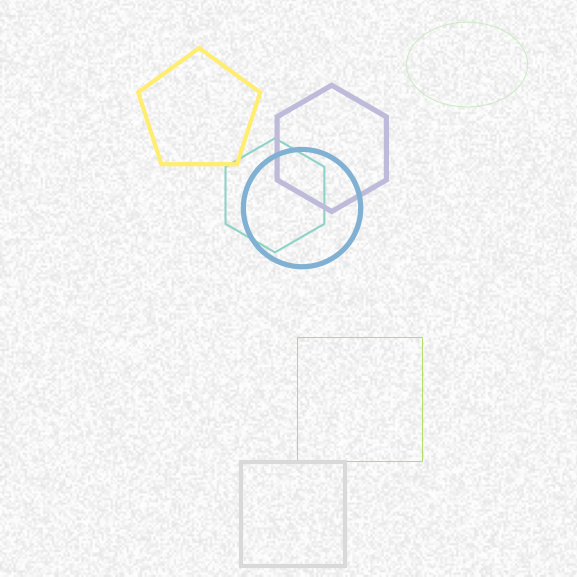[{"shape": "hexagon", "thickness": 1, "radius": 0.49, "center": [0.476, 0.661]}, {"shape": "hexagon", "thickness": 2.5, "radius": 0.55, "center": [0.574, 0.742]}, {"shape": "circle", "thickness": 2.5, "radius": 0.51, "center": [0.523, 0.639]}, {"shape": "square", "thickness": 0.5, "radius": 0.54, "center": [0.623, 0.308]}, {"shape": "square", "thickness": 2, "radius": 0.45, "center": [0.507, 0.109]}, {"shape": "oval", "thickness": 0.5, "radius": 0.52, "center": [0.809, 0.887]}, {"shape": "pentagon", "thickness": 2, "radius": 0.56, "center": [0.345, 0.805]}]